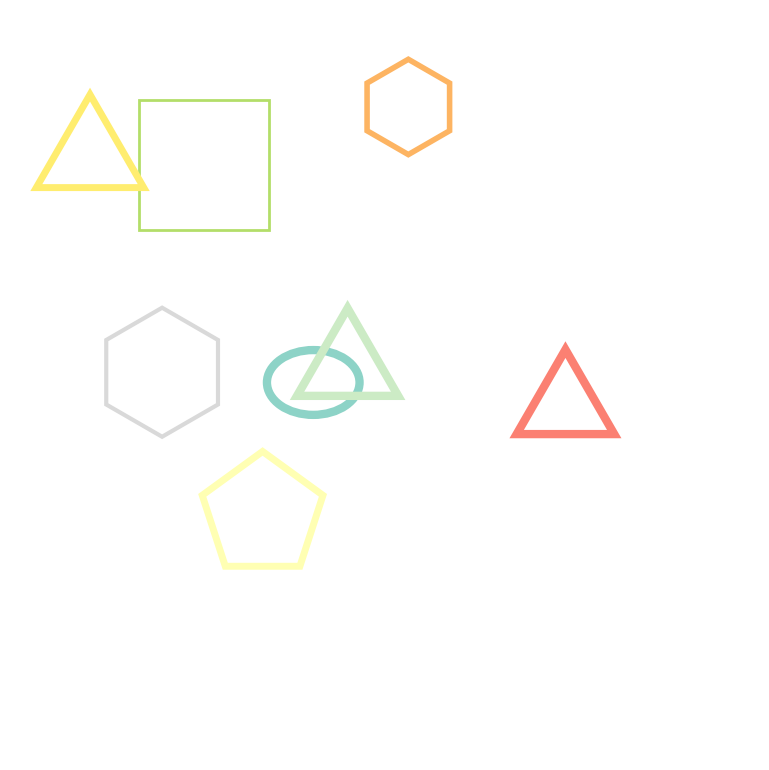[{"shape": "oval", "thickness": 3, "radius": 0.3, "center": [0.407, 0.503]}, {"shape": "pentagon", "thickness": 2.5, "radius": 0.41, "center": [0.341, 0.331]}, {"shape": "triangle", "thickness": 3, "radius": 0.37, "center": [0.734, 0.473]}, {"shape": "hexagon", "thickness": 2, "radius": 0.31, "center": [0.53, 0.861]}, {"shape": "square", "thickness": 1, "radius": 0.42, "center": [0.265, 0.786]}, {"shape": "hexagon", "thickness": 1.5, "radius": 0.42, "center": [0.211, 0.517]}, {"shape": "triangle", "thickness": 3, "radius": 0.38, "center": [0.451, 0.524]}, {"shape": "triangle", "thickness": 2.5, "radius": 0.4, "center": [0.117, 0.797]}]